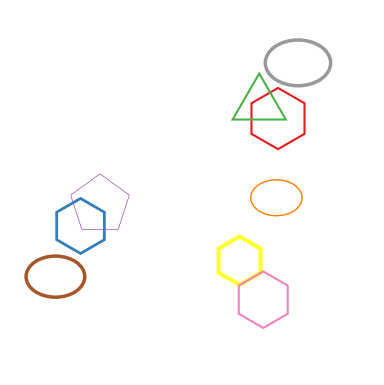[{"shape": "hexagon", "thickness": 1.5, "radius": 0.4, "center": [0.722, 0.692]}, {"shape": "hexagon", "thickness": 2, "radius": 0.36, "center": [0.209, 0.413]}, {"shape": "triangle", "thickness": 1.5, "radius": 0.4, "center": [0.673, 0.729]}, {"shape": "pentagon", "thickness": 0.5, "radius": 0.4, "center": [0.26, 0.468]}, {"shape": "oval", "thickness": 1, "radius": 0.33, "center": [0.718, 0.486]}, {"shape": "hexagon", "thickness": 3, "radius": 0.31, "center": [0.622, 0.323]}, {"shape": "oval", "thickness": 2.5, "radius": 0.38, "center": [0.144, 0.281]}, {"shape": "hexagon", "thickness": 1.5, "radius": 0.37, "center": [0.684, 0.222]}, {"shape": "oval", "thickness": 2.5, "radius": 0.42, "center": [0.774, 0.837]}]